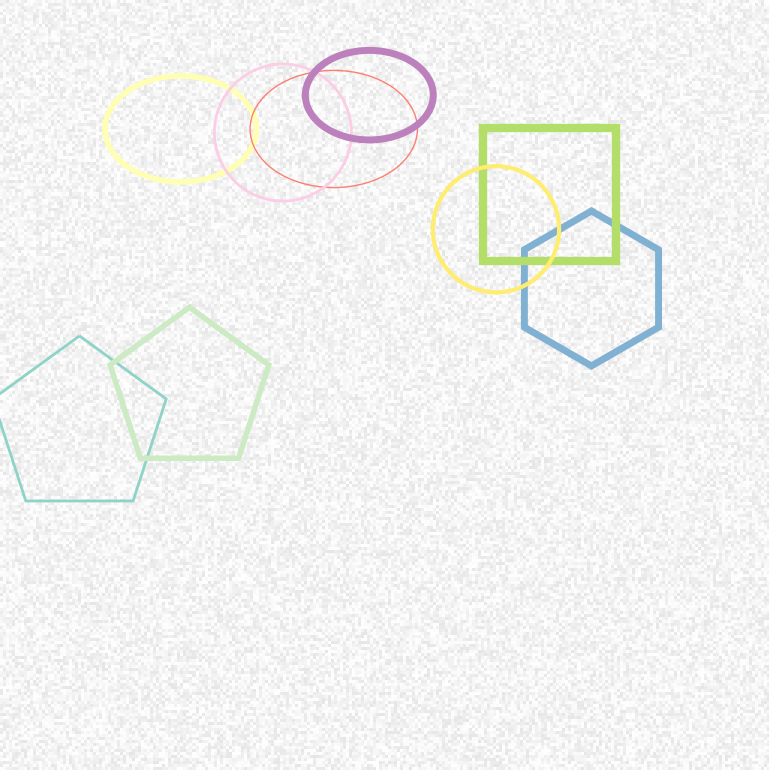[{"shape": "pentagon", "thickness": 1, "radius": 0.59, "center": [0.103, 0.445]}, {"shape": "oval", "thickness": 2, "radius": 0.49, "center": [0.235, 0.833]}, {"shape": "oval", "thickness": 0.5, "radius": 0.54, "center": [0.433, 0.832]}, {"shape": "hexagon", "thickness": 2.5, "radius": 0.5, "center": [0.768, 0.625]}, {"shape": "square", "thickness": 3, "radius": 0.43, "center": [0.713, 0.747]}, {"shape": "circle", "thickness": 1, "radius": 0.44, "center": [0.367, 0.828]}, {"shape": "oval", "thickness": 2.5, "radius": 0.42, "center": [0.48, 0.876]}, {"shape": "pentagon", "thickness": 2, "radius": 0.54, "center": [0.246, 0.493]}, {"shape": "circle", "thickness": 1.5, "radius": 0.41, "center": [0.644, 0.702]}]